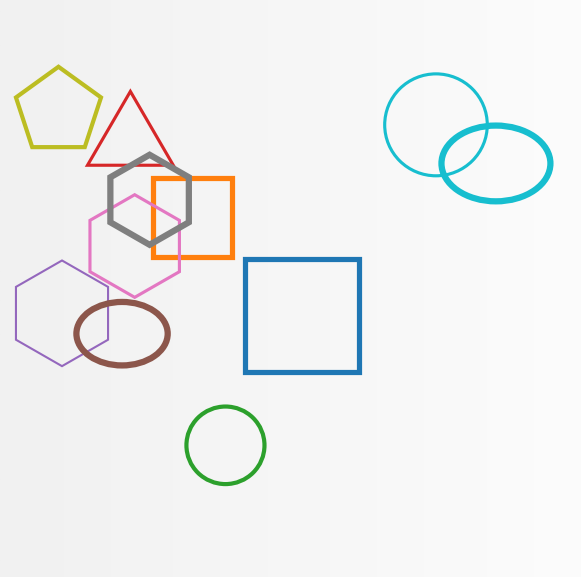[{"shape": "square", "thickness": 2.5, "radius": 0.49, "center": [0.519, 0.453]}, {"shape": "square", "thickness": 2.5, "radius": 0.34, "center": [0.331, 0.623]}, {"shape": "circle", "thickness": 2, "radius": 0.34, "center": [0.388, 0.228]}, {"shape": "triangle", "thickness": 1.5, "radius": 0.43, "center": [0.224, 0.756]}, {"shape": "hexagon", "thickness": 1, "radius": 0.46, "center": [0.107, 0.457]}, {"shape": "oval", "thickness": 3, "radius": 0.39, "center": [0.21, 0.421]}, {"shape": "hexagon", "thickness": 1.5, "radius": 0.44, "center": [0.232, 0.573]}, {"shape": "hexagon", "thickness": 3, "radius": 0.39, "center": [0.257, 0.653]}, {"shape": "pentagon", "thickness": 2, "radius": 0.38, "center": [0.101, 0.807]}, {"shape": "oval", "thickness": 3, "radius": 0.47, "center": [0.853, 0.716]}, {"shape": "circle", "thickness": 1.5, "radius": 0.44, "center": [0.75, 0.783]}]